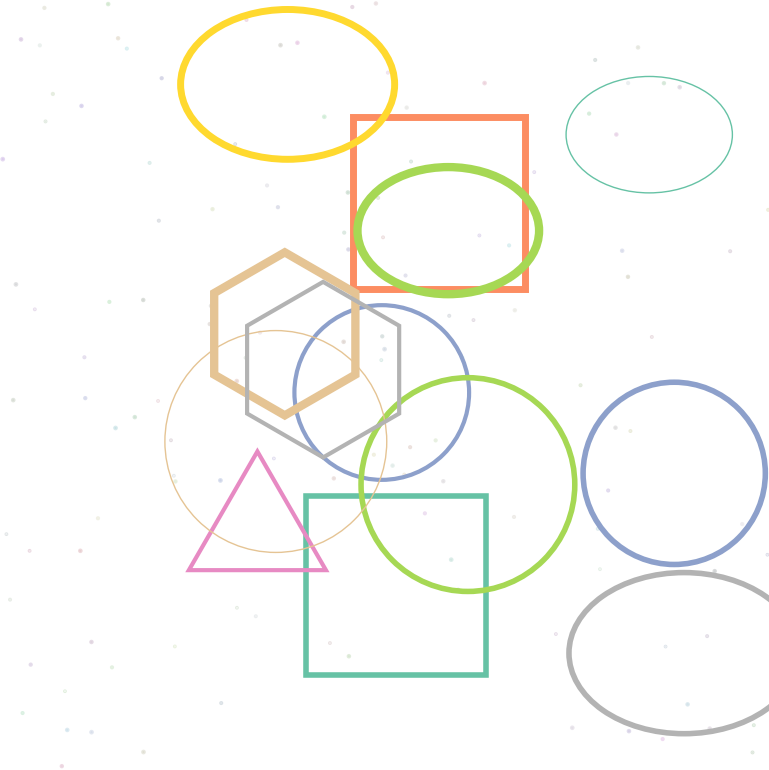[{"shape": "square", "thickness": 2, "radius": 0.58, "center": [0.514, 0.24]}, {"shape": "oval", "thickness": 0.5, "radius": 0.54, "center": [0.843, 0.825]}, {"shape": "square", "thickness": 2.5, "radius": 0.56, "center": [0.57, 0.736]}, {"shape": "circle", "thickness": 1.5, "radius": 0.57, "center": [0.496, 0.49]}, {"shape": "circle", "thickness": 2, "radius": 0.59, "center": [0.876, 0.385]}, {"shape": "triangle", "thickness": 1.5, "radius": 0.51, "center": [0.334, 0.311]}, {"shape": "oval", "thickness": 3, "radius": 0.59, "center": [0.582, 0.7]}, {"shape": "circle", "thickness": 2, "radius": 0.69, "center": [0.608, 0.371]}, {"shape": "oval", "thickness": 2.5, "radius": 0.69, "center": [0.374, 0.89]}, {"shape": "circle", "thickness": 0.5, "radius": 0.72, "center": [0.358, 0.427]}, {"shape": "hexagon", "thickness": 3, "radius": 0.53, "center": [0.37, 0.566]}, {"shape": "oval", "thickness": 2, "radius": 0.75, "center": [0.888, 0.152]}, {"shape": "hexagon", "thickness": 1.5, "radius": 0.57, "center": [0.42, 0.52]}]